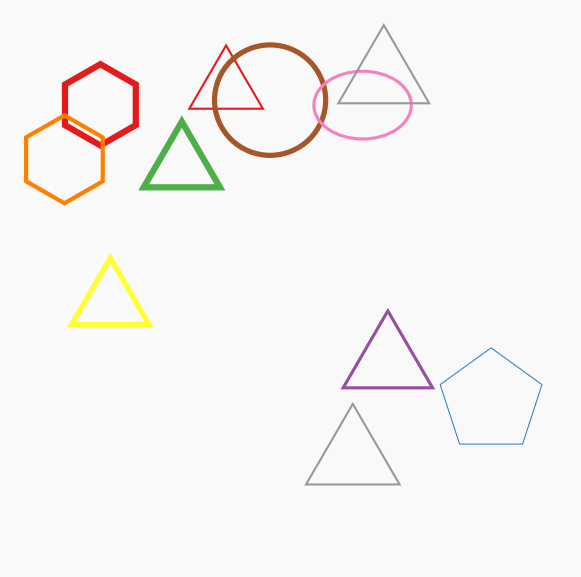[{"shape": "triangle", "thickness": 1, "radius": 0.37, "center": [0.389, 0.847]}, {"shape": "hexagon", "thickness": 3, "radius": 0.35, "center": [0.173, 0.818]}, {"shape": "pentagon", "thickness": 0.5, "radius": 0.46, "center": [0.845, 0.305]}, {"shape": "triangle", "thickness": 3, "radius": 0.38, "center": [0.313, 0.713]}, {"shape": "triangle", "thickness": 1.5, "radius": 0.44, "center": [0.667, 0.372]}, {"shape": "hexagon", "thickness": 2, "radius": 0.38, "center": [0.111, 0.723]}, {"shape": "triangle", "thickness": 2.5, "radius": 0.38, "center": [0.19, 0.476]}, {"shape": "circle", "thickness": 2.5, "radius": 0.48, "center": [0.465, 0.826]}, {"shape": "oval", "thickness": 1.5, "radius": 0.42, "center": [0.624, 0.817]}, {"shape": "triangle", "thickness": 1, "radius": 0.45, "center": [0.66, 0.865]}, {"shape": "triangle", "thickness": 1, "radius": 0.46, "center": [0.607, 0.207]}]